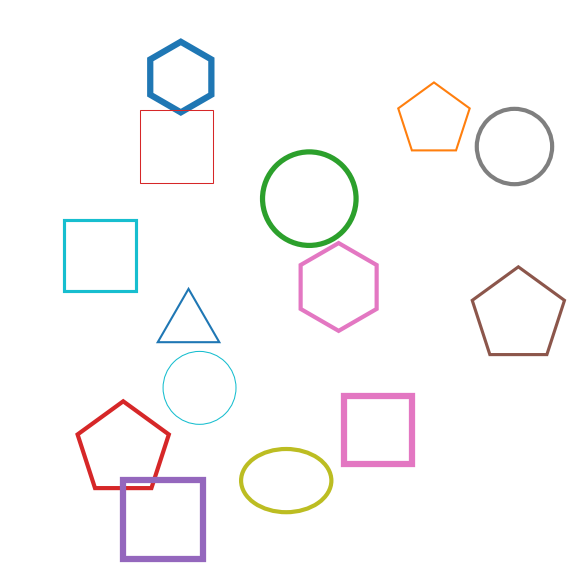[{"shape": "triangle", "thickness": 1, "radius": 0.31, "center": [0.326, 0.437]}, {"shape": "hexagon", "thickness": 3, "radius": 0.31, "center": [0.313, 0.866]}, {"shape": "pentagon", "thickness": 1, "radius": 0.33, "center": [0.751, 0.791]}, {"shape": "circle", "thickness": 2.5, "radius": 0.4, "center": [0.536, 0.655]}, {"shape": "square", "thickness": 0.5, "radius": 0.32, "center": [0.306, 0.745]}, {"shape": "pentagon", "thickness": 2, "radius": 0.42, "center": [0.213, 0.221]}, {"shape": "square", "thickness": 3, "radius": 0.34, "center": [0.282, 0.1]}, {"shape": "pentagon", "thickness": 1.5, "radius": 0.42, "center": [0.898, 0.453]}, {"shape": "hexagon", "thickness": 2, "radius": 0.38, "center": [0.586, 0.502]}, {"shape": "square", "thickness": 3, "radius": 0.29, "center": [0.655, 0.254]}, {"shape": "circle", "thickness": 2, "radius": 0.33, "center": [0.891, 0.745]}, {"shape": "oval", "thickness": 2, "radius": 0.39, "center": [0.496, 0.167]}, {"shape": "square", "thickness": 1.5, "radius": 0.31, "center": [0.173, 0.557]}, {"shape": "circle", "thickness": 0.5, "radius": 0.32, "center": [0.346, 0.327]}]